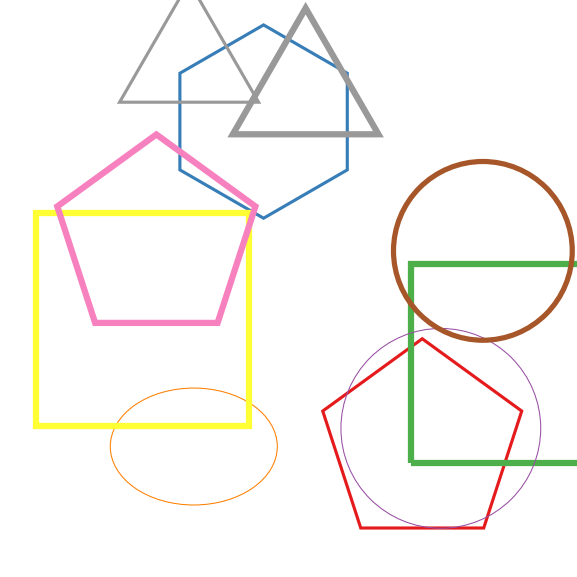[{"shape": "pentagon", "thickness": 1.5, "radius": 0.91, "center": [0.731, 0.231]}, {"shape": "hexagon", "thickness": 1.5, "radius": 0.84, "center": [0.456, 0.789]}, {"shape": "square", "thickness": 3, "radius": 0.86, "center": [0.883, 0.369]}, {"shape": "circle", "thickness": 0.5, "radius": 0.86, "center": [0.763, 0.257]}, {"shape": "oval", "thickness": 0.5, "radius": 0.72, "center": [0.336, 0.226]}, {"shape": "square", "thickness": 3, "radius": 0.92, "center": [0.247, 0.446]}, {"shape": "circle", "thickness": 2.5, "radius": 0.77, "center": [0.836, 0.565]}, {"shape": "pentagon", "thickness": 3, "radius": 0.9, "center": [0.271, 0.586]}, {"shape": "triangle", "thickness": 1.5, "radius": 0.69, "center": [0.327, 0.892]}, {"shape": "triangle", "thickness": 3, "radius": 0.73, "center": [0.529, 0.839]}]